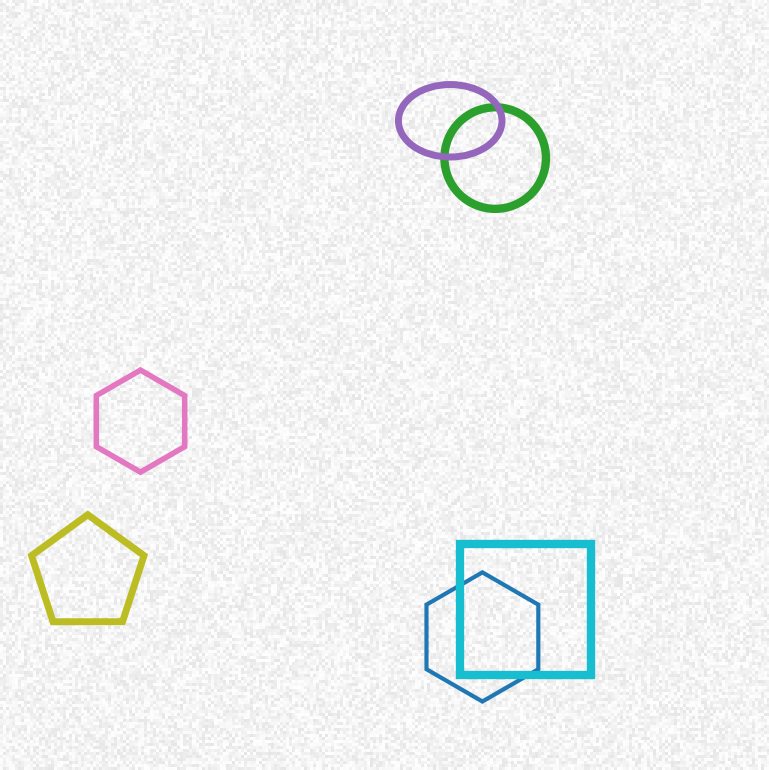[{"shape": "hexagon", "thickness": 1.5, "radius": 0.42, "center": [0.626, 0.173]}, {"shape": "circle", "thickness": 3, "radius": 0.33, "center": [0.643, 0.795]}, {"shape": "oval", "thickness": 2.5, "radius": 0.34, "center": [0.585, 0.843]}, {"shape": "hexagon", "thickness": 2, "radius": 0.33, "center": [0.182, 0.453]}, {"shape": "pentagon", "thickness": 2.5, "radius": 0.38, "center": [0.114, 0.255]}, {"shape": "square", "thickness": 3, "radius": 0.43, "center": [0.682, 0.208]}]